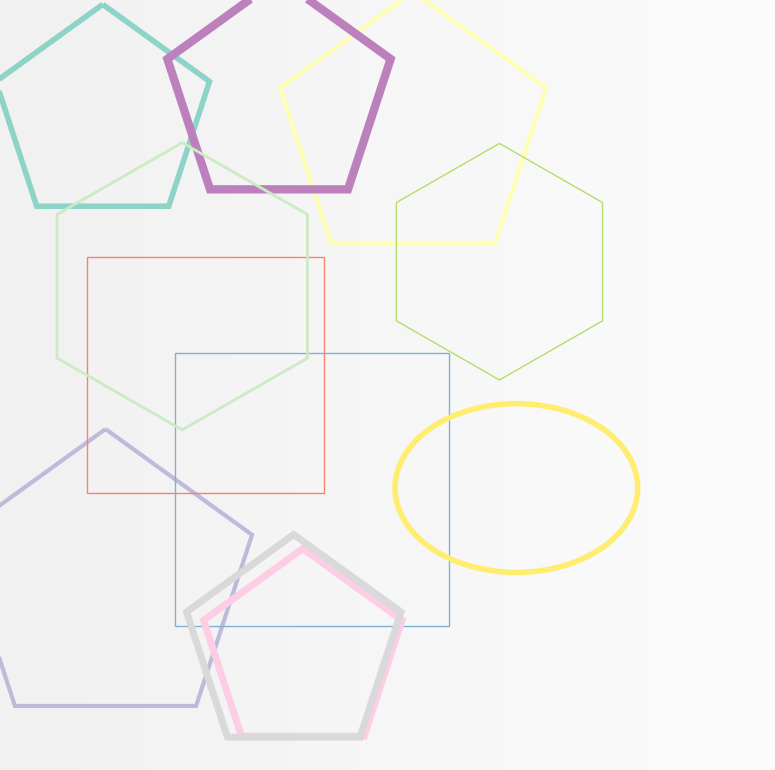[{"shape": "pentagon", "thickness": 2, "radius": 0.72, "center": [0.133, 0.849]}, {"shape": "pentagon", "thickness": 1.5, "radius": 0.9, "center": [0.533, 0.83]}, {"shape": "pentagon", "thickness": 1.5, "radius": 0.99, "center": [0.136, 0.244]}, {"shape": "square", "thickness": 0.5, "radius": 0.76, "center": [0.266, 0.513]}, {"shape": "square", "thickness": 0.5, "radius": 0.88, "center": [0.402, 0.364]}, {"shape": "hexagon", "thickness": 0.5, "radius": 0.77, "center": [0.644, 0.66]}, {"shape": "pentagon", "thickness": 2.5, "radius": 0.67, "center": [0.391, 0.153]}, {"shape": "pentagon", "thickness": 2.5, "radius": 0.73, "center": [0.379, 0.16]}, {"shape": "pentagon", "thickness": 3, "radius": 0.76, "center": [0.36, 0.877]}, {"shape": "hexagon", "thickness": 1, "radius": 0.93, "center": [0.235, 0.628]}, {"shape": "oval", "thickness": 2, "radius": 0.78, "center": [0.666, 0.366]}]